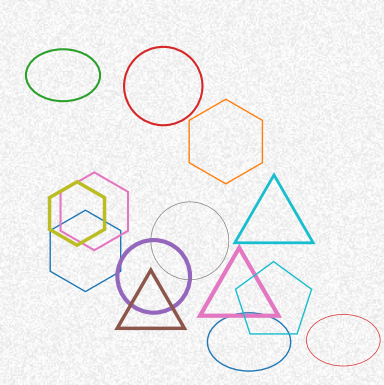[{"shape": "hexagon", "thickness": 1, "radius": 0.53, "center": [0.222, 0.348]}, {"shape": "oval", "thickness": 1, "radius": 0.54, "center": [0.647, 0.112]}, {"shape": "hexagon", "thickness": 1, "radius": 0.55, "center": [0.586, 0.632]}, {"shape": "oval", "thickness": 1.5, "radius": 0.48, "center": [0.164, 0.805]}, {"shape": "oval", "thickness": 0.5, "radius": 0.48, "center": [0.892, 0.116]}, {"shape": "circle", "thickness": 1.5, "radius": 0.51, "center": [0.424, 0.776]}, {"shape": "circle", "thickness": 3, "radius": 0.47, "center": [0.399, 0.282]}, {"shape": "triangle", "thickness": 2.5, "radius": 0.5, "center": [0.392, 0.198]}, {"shape": "triangle", "thickness": 3, "radius": 0.59, "center": [0.621, 0.239]}, {"shape": "hexagon", "thickness": 1.5, "radius": 0.51, "center": [0.245, 0.451]}, {"shape": "circle", "thickness": 0.5, "radius": 0.51, "center": [0.493, 0.374]}, {"shape": "hexagon", "thickness": 2.5, "radius": 0.41, "center": [0.2, 0.445]}, {"shape": "triangle", "thickness": 2, "radius": 0.59, "center": [0.712, 0.428]}, {"shape": "pentagon", "thickness": 1, "radius": 0.52, "center": [0.711, 0.217]}]